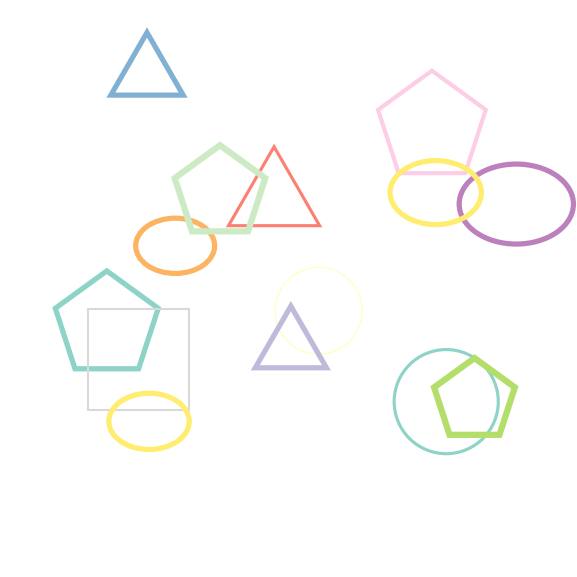[{"shape": "circle", "thickness": 1.5, "radius": 0.45, "center": [0.773, 0.304]}, {"shape": "pentagon", "thickness": 2.5, "radius": 0.47, "center": [0.185, 0.436]}, {"shape": "circle", "thickness": 0.5, "radius": 0.38, "center": [0.552, 0.461]}, {"shape": "triangle", "thickness": 2.5, "radius": 0.36, "center": [0.504, 0.398]}, {"shape": "triangle", "thickness": 1.5, "radius": 0.46, "center": [0.475, 0.654]}, {"shape": "triangle", "thickness": 2.5, "radius": 0.36, "center": [0.255, 0.871]}, {"shape": "oval", "thickness": 2.5, "radius": 0.34, "center": [0.303, 0.573]}, {"shape": "pentagon", "thickness": 3, "radius": 0.37, "center": [0.822, 0.306]}, {"shape": "pentagon", "thickness": 2, "radius": 0.49, "center": [0.748, 0.779]}, {"shape": "square", "thickness": 1, "radius": 0.44, "center": [0.24, 0.376]}, {"shape": "oval", "thickness": 2.5, "radius": 0.49, "center": [0.894, 0.646]}, {"shape": "pentagon", "thickness": 3, "radius": 0.41, "center": [0.381, 0.665]}, {"shape": "oval", "thickness": 2.5, "radius": 0.35, "center": [0.258, 0.27]}, {"shape": "oval", "thickness": 2.5, "radius": 0.4, "center": [0.754, 0.666]}]